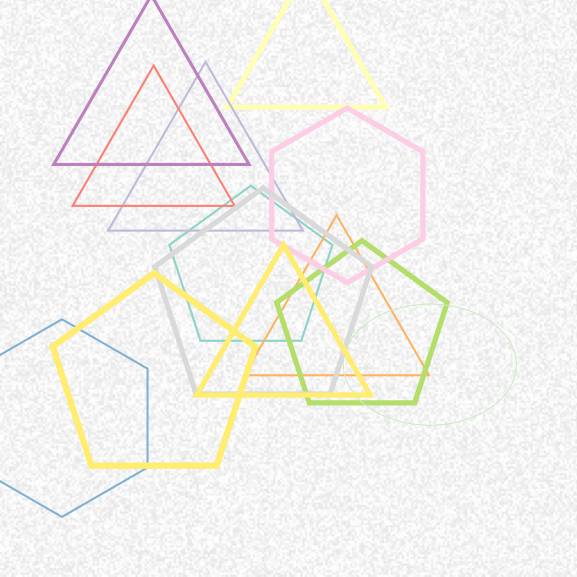[{"shape": "pentagon", "thickness": 1, "radius": 0.74, "center": [0.434, 0.529]}, {"shape": "triangle", "thickness": 2.5, "radius": 0.79, "center": [0.531, 0.893]}, {"shape": "triangle", "thickness": 1, "radius": 0.97, "center": [0.356, 0.697]}, {"shape": "triangle", "thickness": 1, "radius": 0.81, "center": [0.266, 0.724]}, {"shape": "hexagon", "thickness": 1, "radius": 0.86, "center": [0.107, 0.275]}, {"shape": "triangle", "thickness": 1, "radius": 0.92, "center": [0.583, 0.442]}, {"shape": "pentagon", "thickness": 2.5, "radius": 0.78, "center": [0.627, 0.427]}, {"shape": "hexagon", "thickness": 2.5, "radius": 0.76, "center": [0.601, 0.661]}, {"shape": "pentagon", "thickness": 2.5, "radius": 0.99, "center": [0.456, 0.476]}, {"shape": "triangle", "thickness": 1.5, "radius": 0.98, "center": [0.262, 0.812]}, {"shape": "oval", "thickness": 0.5, "radius": 0.75, "center": [0.744, 0.368]}, {"shape": "pentagon", "thickness": 3, "radius": 0.92, "center": [0.267, 0.342]}, {"shape": "triangle", "thickness": 2.5, "radius": 0.87, "center": [0.491, 0.402]}]